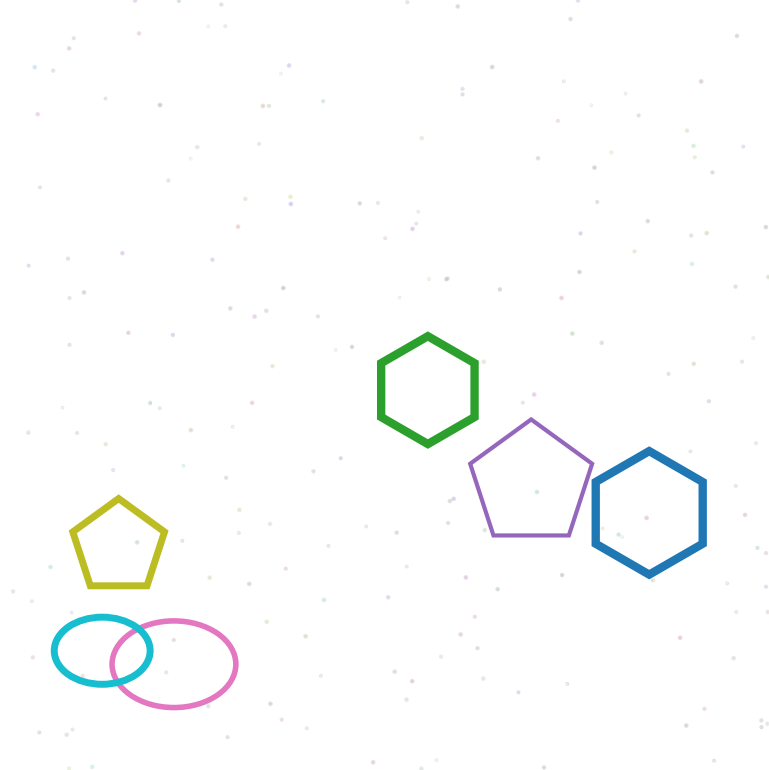[{"shape": "hexagon", "thickness": 3, "radius": 0.4, "center": [0.843, 0.334]}, {"shape": "hexagon", "thickness": 3, "radius": 0.35, "center": [0.556, 0.493]}, {"shape": "pentagon", "thickness": 1.5, "radius": 0.42, "center": [0.69, 0.372]}, {"shape": "oval", "thickness": 2, "radius": 0.4, "center": [0.226, 0.137]}, {"shape": "pentagon", "thickness": 2.5, "radius": 0.31, "center": [0.154, 0.29]}, {"shape": "oval", "thickness": 2.5, "radius": 0.31, "center": [0.133, 0.155]}]